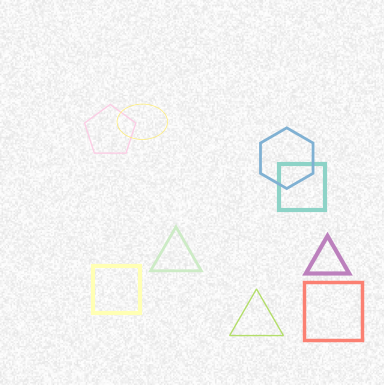[{"shape": "square", "thickness": 3, "radius": 0.3, "center": [0.785, 0.514]}, {"shape": "square", "thickness": 3, "radius": 0.3, "center": [0.303, 0.248]}, {"shape": "square", "thickness": 2.5, "radius": 0.38, "center": [0.866, 0.193]}, {"shape": "hexagon", "thickness": 2, "radius": 0.39, "center": [0.745, 0.589]}, {"shape": "triangle", "thickness": 1, "radius": 0.4, "center": [0.666, 0.169]}, {"shape": "pentagon", "thickness": 1, "radius": 0.35, "center": [0.286, 0.659]}, {"shape": "triangle", "thickness": 3, "radius": 0.33, "center": [0.851, 0.322]}, {"shape": "triangle", "thickness": 2, "radius": 0.38, "center": [0.457, 0.335]}, {"shape": "oval", "thickness": 0.5, "radius": 0.33, "center": [0.37, 0.684]}]